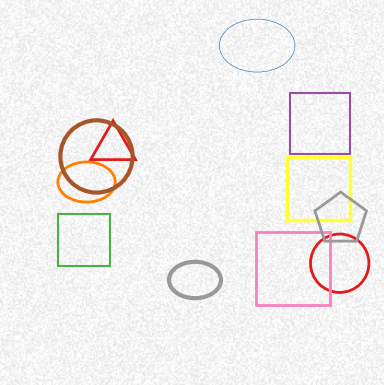[{"shape": "circle", "thickness": 2, "radius": 0.38, "center": [0.882, 0.316]}, {"shape": "triangle", "thickness": 2, "radius": 0.34, "center": [0.294, 0.619]}, {"shape": "oval", "thickness": 0.5, "radius": 0.49, "center": [0.668, 0.882]}, {"shape": "square", "thickness": 1.5, "radius": 0.34, "center": [0.217, 0.377]}, {"shape": "square", "thickness": 1.5, "radius": 0.39, "center": [0.831, 0.68]}, {"shape": "oval", "thickness": 2, "radius": 0.37, "center": [0.225, 0.527]}, {"shape": "square", "thickness": 2.5, "radius": 0.41, "center": [0.828, 0.511]}, {"shape": "circle", "thickness": 3, "radius": 0.47, "center": [0.251, 0.594]}, {"shape": "square", "thickness": 2, "radius": 0.48, "center": [0.761, 0.303]}, {"shape": "pentagon", "thickness": 2, "radius": 0.35, "center": [0.885, 0.431]}, {"shape": "oval", "thickness": 3, "radius": 0.34, "center": [0.506, 0.273]}]